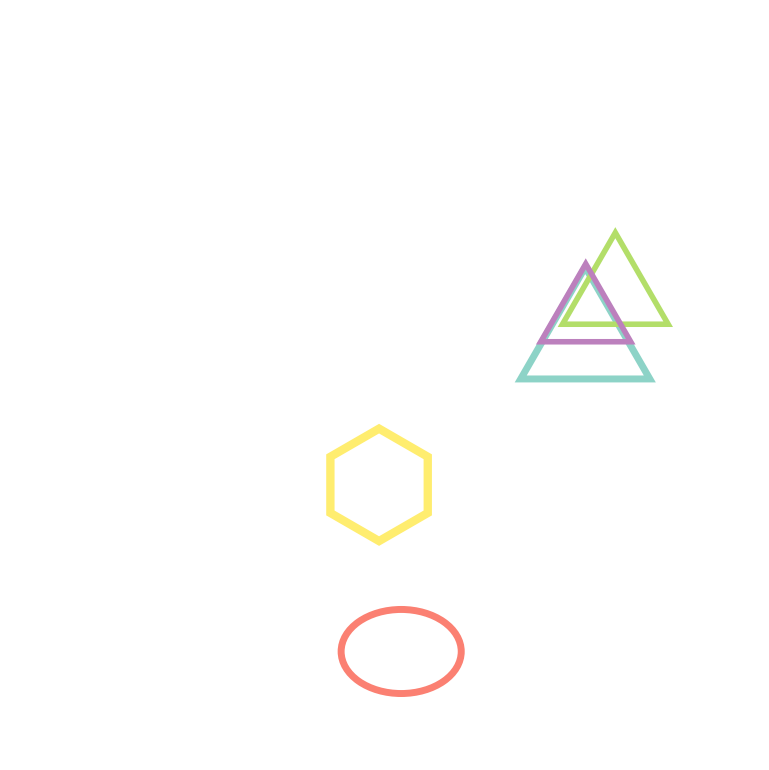[{"shape": "triangle", "thickness": 2.5, "radius": 0.48, "center": [0.76, 0.556]}, {"shape": "oval", "thickness": 2.5, "radius": 0.39, "center": [0.521, 0.154]}, {"shape": "triangle", "thickness": 2, "radius": 0.4, "center": [0.799, 0.619]}, {"shape": "triangle", "thickness": 2, "radius": 0.34, "center": [0.761, 0.59]}, {"shape": "hexagon", "thickness": 3, "radius": 0.37, "center": [0.492, 0.37]}]